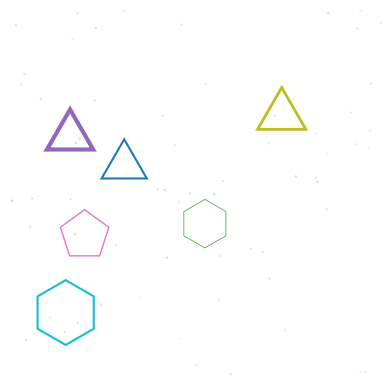[{"shape": "triangle", "thickness": 1.5, "radius": 0.34, "center": [0.323, 0.57]}, {"shape": "hexagon", "thickness": 0.5, "radius": 0.32, "center": [0.532, 0.419]}, {"shape": "triangle", "thickness": 3, "radius": 0.35, "center": [0.182, 0.646]}, {"shape": "pentagon", "thickness": 1, "radius": 0.33, "center": [0.22, 0.389]}, {"shape": "triangle", "thickness": 2, "radius": 0.36, "center": [0.732, 0.7]}, {"shape": "hexagon", "thickness": 1.5, "radius": 0.42, "center": [0.171, 0.188]}]